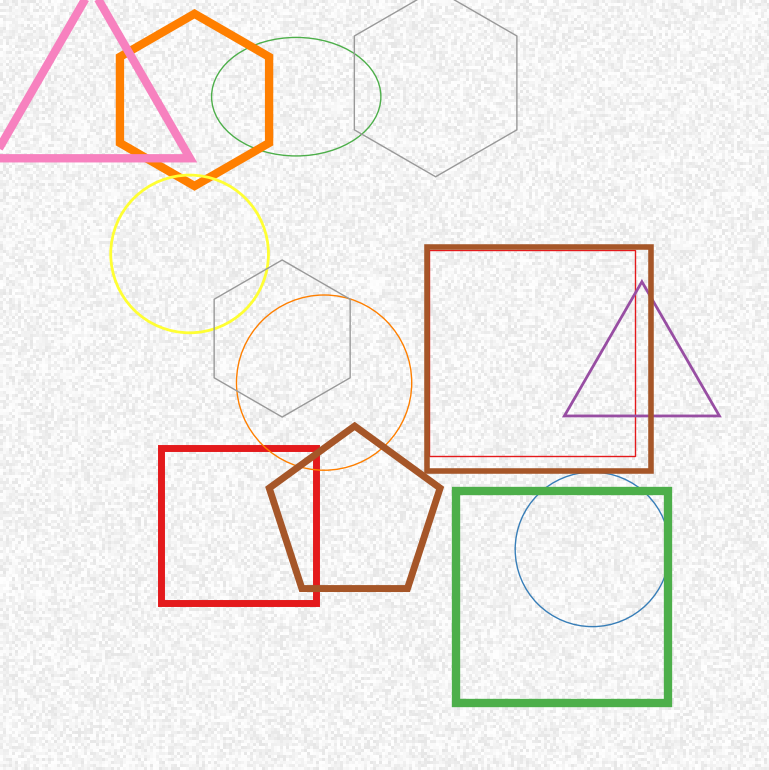[{"shape": "square", "thickness": 2.5, "radius": 0.5, "center": [0.31, 0.318]}, {"shape": "square", "thickness": 0.5, "radius": 0.67, "center": [0.691, 0.541]}, {"shape": "circle", "thickness": 0.5, "radius": 0.5, "center": [0.769, 0.287]}, {"shape": "oval", "thickness": 0.5, "radius": 0.55, "center": [0.385, 0.874]}, {"shape": "square", "thickness": 3, "radius": 0.69, "center": [0.73, 0.225]}, {"shape": "triangle", "thickness": 1, "radius": 0.58, "center": [0.834, 0.518]}, {"shape": "hexagon", "thickness": 3, "radius": 0.56, "center": [0.253, 0.87]}, {"shape": "circle", "thickness": 0.5, "radius": 0.57, "center": [0.421, 0.503]}, {"shape": "circle", "thickness": 1, "radius": 0.51, "center": [0.246, 0.67]}, {"shape": "square", "thickness": 2, "radius": 0.73, "center": [0.7, 0.534]}, {"shape": "pentagon", "thickness": 2.5, "radius": 0.58, "center": [0.461, 0.33]}, {"shape": "triangle", "thickness": 3, "radius": 0.74, "center": [0.119, 0.868]}, {"shape": "hexagon", "thickness": 0.5, "radius": 0.51, "center": [0.366, 0.56]}, {"shape": "hexagon", "thickness": 0.5, "radius": 0.61, "center": [0.566, 0.892]}]